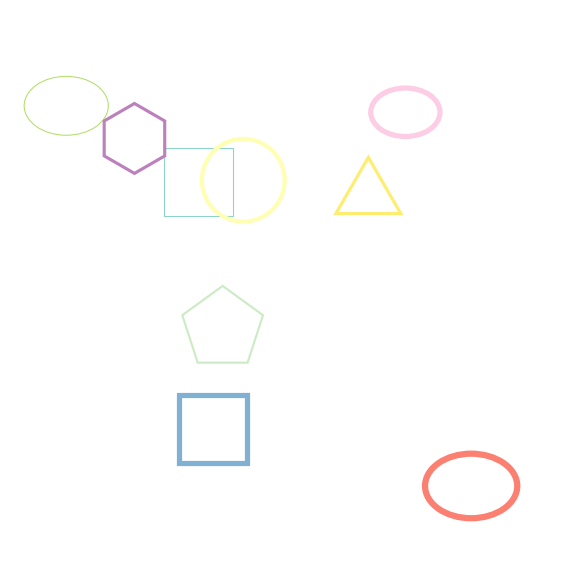[{"shape": "square", "thickness": 0.5, "radius": 0.3, "center": [0.344, 0.684]}, {"shape": "circle", "thickness": 2, "radius": 0.36, "center": [0.421, 0.687]}, {"shape": "oval", "thickness": 3, "radius": 0.4, "center": [0.816, 0.158]}, {"shape": "square", "thickness": 2.5, "radius": 0.3, "center": [0.369, 0.256]}, {"shape": "oval", "thickness": 0.5, "radius": 0.36, "center": [0.115, 0.816]}, {"shape": "oval", "thickness": 2.5, "radius": 0.3, "center": [0.702, 0.805]}, {"shape": "hexagon", "thickness": 1.5, "radius": 0.3, "center": [0.233, 0.759]}, {"shape": "pentagon", "thickness": 1, "radius": 0.37, "center": [0.386, 0.431]}, {"shape": "triangle", "thickness": 1.5, "radius": 0.32, "center": [0.638, 0.662]}]